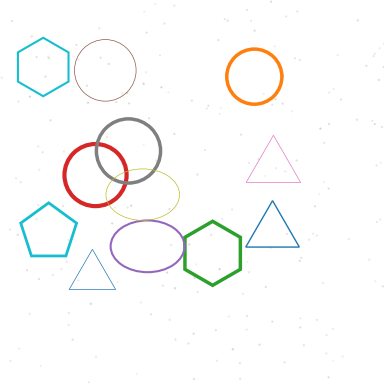[{"shape": "triangle", "thickness": 1, "radius": 0.4, "center": [0.708, 0.398]}, {"shape": "triangle", "thickness": 0.5, "radius": 0.35, "center": [0.24, 0.283]}, {"shape": "circle", "thickness": 2.5, "radius": 0.36, "center": [0.661, 0.801]}, {"shape": "hexagon", "thickness": 2.5, "radius": 0.42, "center": [0.552, 0.342]}, {"shape": "circle", "thickness": 3, "radius": 0.4, "center": [0.248, 0.545]}, {"shape": "oval", "thickness": 1.5, "radius": 0.48, "center": [0.383, 0.36]}, {"shape": "circle", "thickness": 0.5, "radius": 0.4, "center": [0.273, 0.817]}, {"shape": "triangle", "thickness": 0.5, "radius": 0.41, "center": [0.71, 0.567]}, {"shape": "circle", "thickness": 2.5, "radius": 0.42, "center": [0.334, 0.608]}, {"shape": "oval", "thickness": 0.5, "radius": 0.48, "center": [0.371, 0.494]}, {"shape": "pentagon", "thickness": 2, "radius": 0.38, "center": [0.126, 0.397]}, {"shape": "hexagon", "thickness": 1.5, "radius": 0.38, "center": [0.112, 0.826]}]